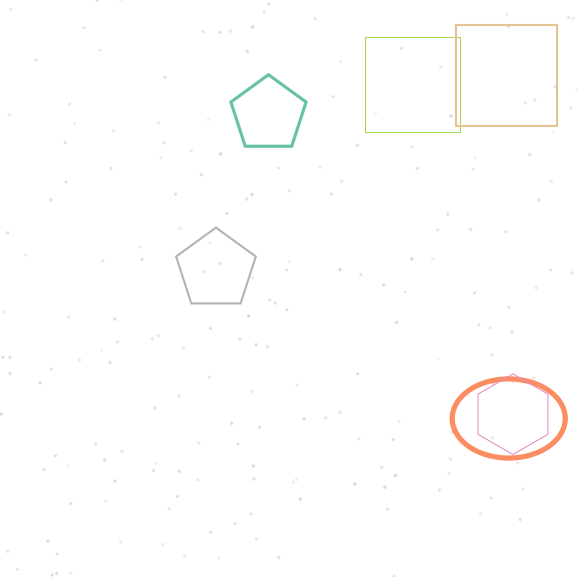[{"shape": "pentagon", "thickness": 1.5, "radius": 0.34, "center": [0.465, 0.801]}, {"shape": "oval", "thickness": 2.5, "radius": 0.49, "center": [0.881, 0.275]}, {"shape": "hexagon", "thickness": 0.5, "radius": 0.35, "center": [0.888, 0.282]}, {"shape": "square", "thickness": 0.5, "radius": 0.41, "center": [0.715, 0.853]}, {"shape": "square", "thickness": 1, "radius": 0.44, "center": [0.877, 0.868]}, {"shape": "pentagon", "thickness": 1, "radius": 0.36, "center": [0.374, 0.532]}]